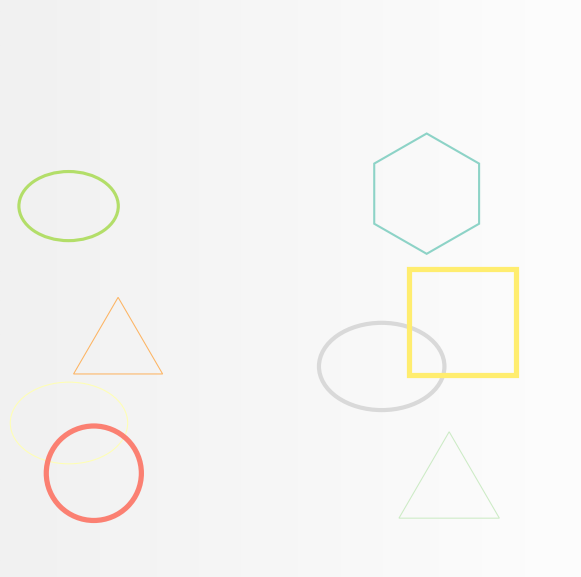[{"shape": "hexagon", "thickness": 1, "radius": 0.52, "center": [0.734, 0.664]}, {"shape": "oval", "thickness": 0.5, "radius": 0.51, "center": [0.119, 0.267]}, {"shape": "circle", "thickness": 2.5, "radius": 0.41, "center": [0.161, 0.18]}, {"shape": "triangle", "thickness": 0.5, "radius": 0.44, "center": [0.203, 0.396]}, {"shape": "oval", "thickness": 1.5, "radius": 0.43, "center": [0.118, 0.642]}, {"shape": "oval", "thickness": 2, "radius": 0.54, "center": [0.657, 0.365]}, {"shape": "triangle", "thickness": 0.5, "radius": 0.5, "center": [0.773, 0.152]}, {"shape": "square", "thickness": 2.5, "radius": 0.46, "center": [0.796, 0.441]}]